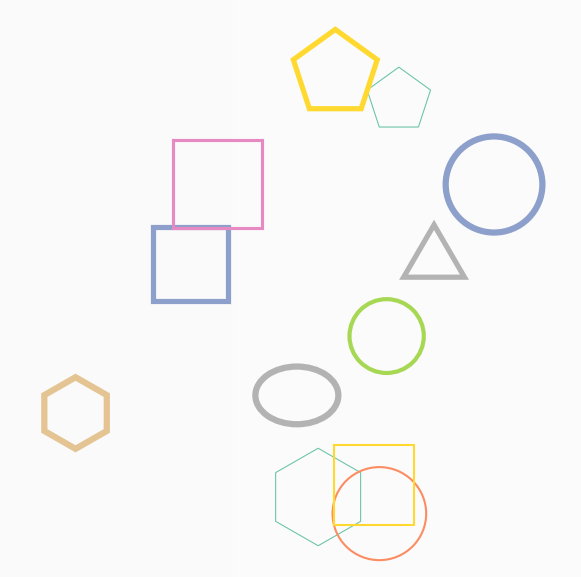[{"shape": "pentagon", "thickness": 0.5, "radius": 0.29, "center": [0.686, 0.826]}, {"shape": "hexagon", "thickness": 0.5, "radius": 0.42, "center": [0.547, 0.139]}, {"shape": "circle", "thickness": 1, "radius": 0.4, "center": [0.653, 0.11]}, {"shape": "circle", "thickness": 3, "radius": 0.42, "center": [0.85, 0.68]}, {"shape": "square", "thickness": 2.5, "radius": 0.32, "center": [0.328, 0.542]}, {"shape": "square", "thickness": 1.5, "radius": 0.38, "center": [0.375, 0.681]}, {"shape": "circle", "thickness": 2, "radius": 0.32, "center": [0.665, 0.417]}, {"shape": "pentagon", "thickness": 2.5, "radius": 0.38, "center": [0.577, 0.872]}, {"shape": "square", "thickness": 1, "radius": 0.35, "center": [0.644, 0.159]}, {"shape": "hexagon", "thickness": 3, "radius": 0.31, "center": [0.13, 0.284]}, {"shape": "triangle", "thickness": 2.5, "radius": 0.3, "center": [0.747, 0.549]}, {"shape": "oval", "thickness": 3, "radius": 0.36, "center": [0.511, 0.314]}]